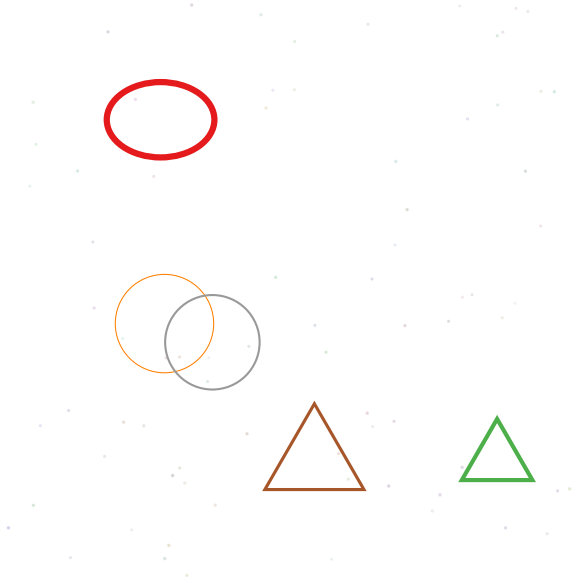[{"shape": "oval", "thickness": 3, "radius": 0.47, "center": [0.278, 0.792]}, {"shape": "triangle", "thickness": 2, "radius": 0.35, "center": [0.861, 0.203]}, {"shape": "circle", "thickness": 0.5, "radius": 0.43, "center": [0.285, 0.439]}, {"shape": "triangle", "thickness": 1.5, "radius": 0.5, "center": [0.544, 0.201]}, {"shape": "circle", "thickness": 1, "radius": 0.41, "center": [0.368, 0.406]}]